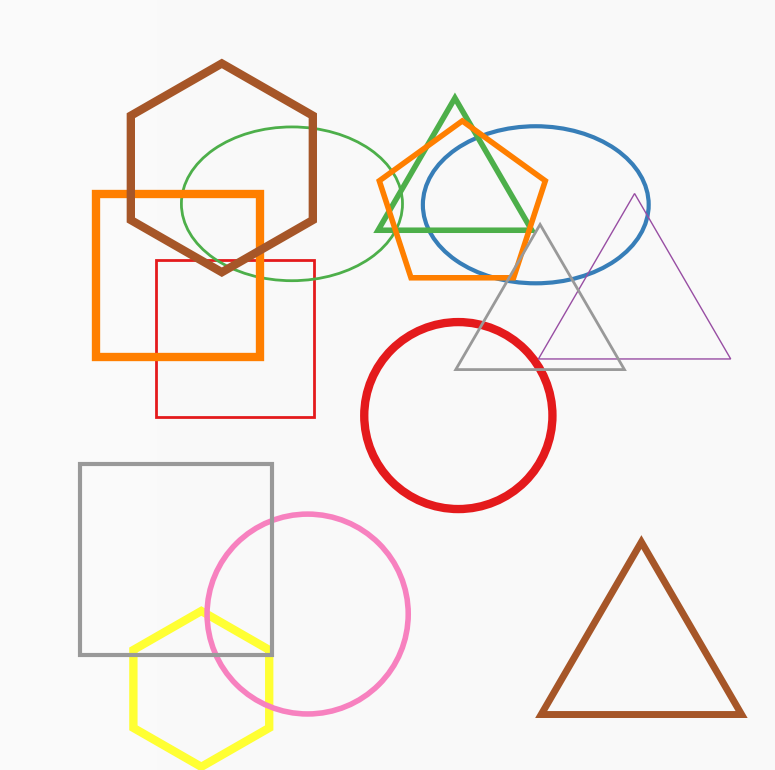[{"shape": "circle", "thickness": 3, "radius": 0.61, "center": [0.591, 0.46]}, {"shape": "square", "thickness": 1, "radius": 0.51, "center": [0.303, 0.56]}, {"shape": "oval", "thickness": 1.5, "radius": 0.73, "center": [0.691, 0.734]}, {"shape": "oval", "thickness": 1, "radius": 0.71, "center": [0.377, 0.735]}, {"shape": "triangle", "thickness": 2, "radius": 0.57, "center": [0.587, 0.758]}, {"shape": "triangle", "thickness": 0.5, "radius": 0.72, "center": [0.819, 0.605]}, {"shape": "square", "thickness": 3, "radius": 0.53, "center": [0.23, 0.642]}, {"shape": "pentagon", "thickness": 2, "radius": 0.56, "center": [0.597, 0.73]}, {"shape": "hexagon", "thickness": 3, "radius": 0.51, "center": [0.26, 0.105]}, {"shape": "triangle", "thickness": 2.5, "radius": 0.75, "center": [0.828, 0.147]}, {"shape": "hexagon", "thickness": 3, "radius": 0.68, "center": [0.286, 0.782]}, {"shape": "circle", "thickness": 2, "radius": 0.65, "center": [0.397, 0.203]}, {"shape": "triangle", "thickness": 1, "radius": 0.63, "center": [0.697, 0.583]}, {"shape": "square", "thickness": 1.5, "radius": 0.62, "center": [0.227, 0.273]}]